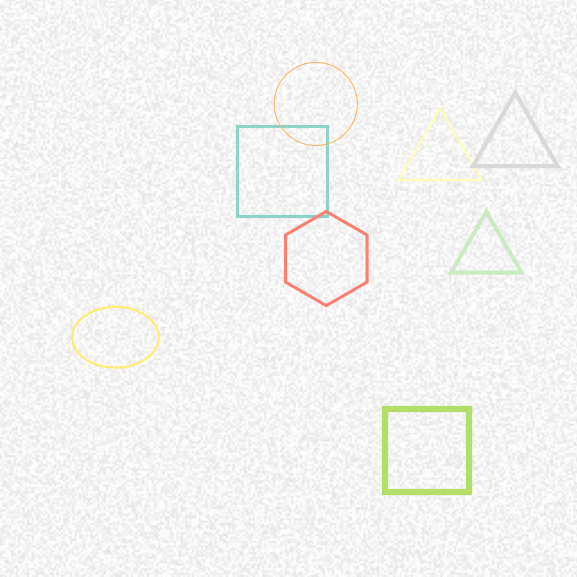[{"shape": "square", "thickness": 1.5, "radius": 0.39, "center": [0.489, 0.703]}, {"shape": "triangle", "thickness": 1, "radius": 0.42, "center": [0.762, 0.729]}, {"shape": "hexagon", "thickness": 1.5, "radius": 0.41, "center": [0.565, 0.551]}, {"shape": "circle", "thickness": 0.5, "radius": 0.36, "center": [0.547, 0.819]}, {"shape": "square", "thickness": 3, "radius": 0.36, "center": [0.739, 0.219]}, {"shape": "triangle", "thickness": 2, "radius": 0.42, "center": [0.892, 0.754]}, {"shape": "triangle", "thickness": 2, "radius": 0.35, "center": [0.842, 0.562]}, {"shape": "oval", "thickness": 1, "radius": 0.38, "center": [0.2, 0.415]}]